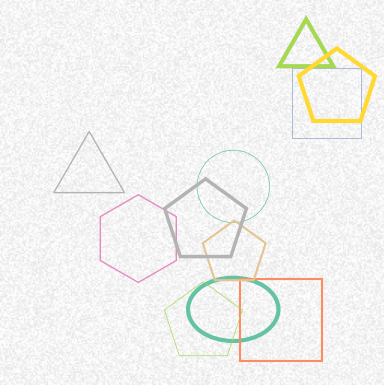[{"shape": "oval", "thickness": 3, "radius": 0.59, "center": [0.606, 0.196]}, {"shape": "circle", "thickness": 0.5, "radius": 0.47, "center": [0.606, 0.516]}, {"shape": "square", "thickness": 1.5, "radius": 0.53, "center": [0.731, 0.169]}, {"shape": "square", "thickness": 0.5, "radius": 0.45, "center": [0.848, 0.733]}, {"shape": "hexagon", "thickness": 1, "radius": 0.57, "center": [0.359, 0.38]}, {"shape": "pentagon", "thickness": 0.5, "radius": 0.53, "center": [0.528, 0.162]}, {"shape": "triangle", "thickness": 3, "radius": 0.41, "center": [0.795, 0.869]}, {"shape": "pentagon", "thickness": 3, "radius": 0.52, "center": [0.875, 0.77]}, {"shape": "pentagon", "thickness": 1.5, "radius": 0.43, "center": [0.608, 0.342]}, {"shape": "triangle", "thickness": 1, "radius": 0.53, "center": [0.232, 0.553]}, {"shape": "pentagon", "thickness": 2.5, "radius": 0.56, "center": [0.534, 0.424]}]